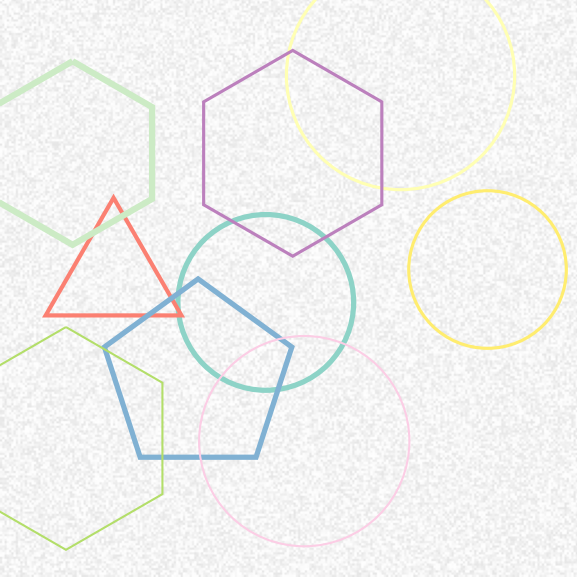[{"shape": "circle", "thickness": 2.5, "radius": 0.76, "center": [0.46, 0.475]}, {"shape": "circle", "thickness": 1.5, "radius": 0.99, "center": [0.694, 0.868]}, {"shape": "triangle", "thickness": 2, "radius": 0.68, "center": [0.197, 0.521]}, {"shape": "pentagon", "thickness": 2.5, "radius": 0.85, "center": [0.343, 0.345]}, {"shape": "hexagon", "thickness": 1, "radius": 0.96, "center": [0.114, 0.24]}, {"shape": "circle", "thickness": 1, "radius": 0.91, "center": [0.527, 0.235]}, {"shape": "hexagon", "thickness": 1.5, "radius": 0.89, "center": [0.507, 0.734]}, {"shape": "hexagon", "thickness": 3, "radius": 0.79, "center": [0.126, 0.734]}, {"shape": "circle", "thickness": 1.5, "radius": 0.68, "center": [0.844, 0.532]}]